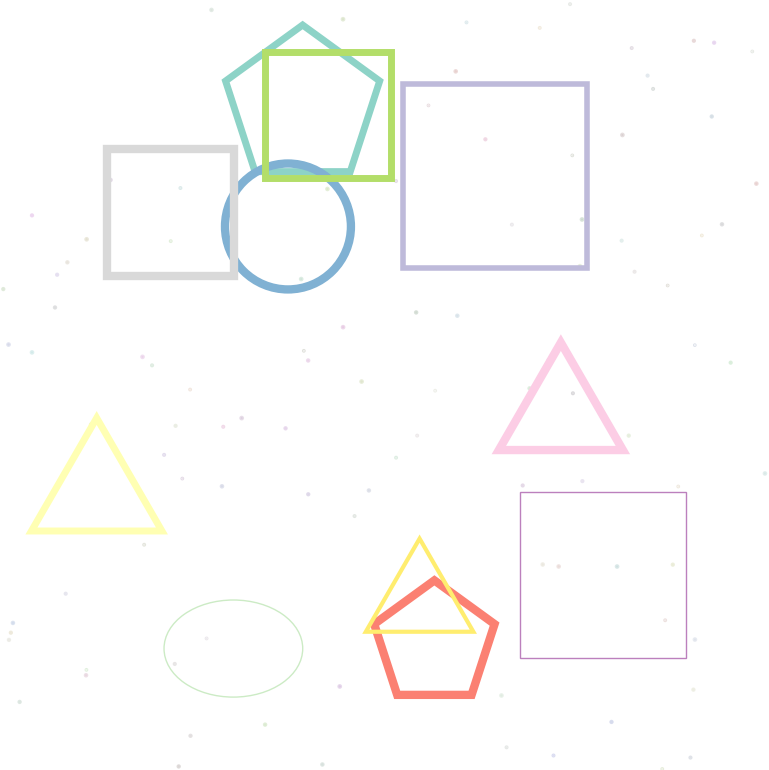[{"shape": "pentagon", "thickness": 2.5, "radius": 0.53, "center": [0.393, 0.862]}, {"shape": "triangle", "thickness": 2.5, "radius": 0.49, "center": [0.126, 0.359]}, {"shape": "square", "thickness": 2, "radius": 0.6, "center": [0.642, 0.772]}, {"shape": "pentagon", "thickness": 3, "radius": 0.41, "center": [0.564, 0.164]}, {"shape": "circle", "thickness": 3, "radius": 0.41, "center": [0.374, 0.706]}, {"shape": "square", "thickness": 2.5, "radius": 0.41, "center": [0.426, 0.851]}, {"shape": "triangle", "thickness": 3, "radius": 0.46, "center": [0.728, 0.462]}, {"shape": "square", "thickness": 3, "radius": 0.41, "center": [0.221, 0.724]}, {"shape": "square", "thickness": 0.5, "radius": 0.54, "center": [0.784, 0.253]}, {"shape": "oval", "thickness": 0.5, "radius": 0.45, "center": [0.303, 0.158]}, {"shape": "triangle", "thickness": 1.5, "radius": 0.4, "center": [0.545, 0.22]}]